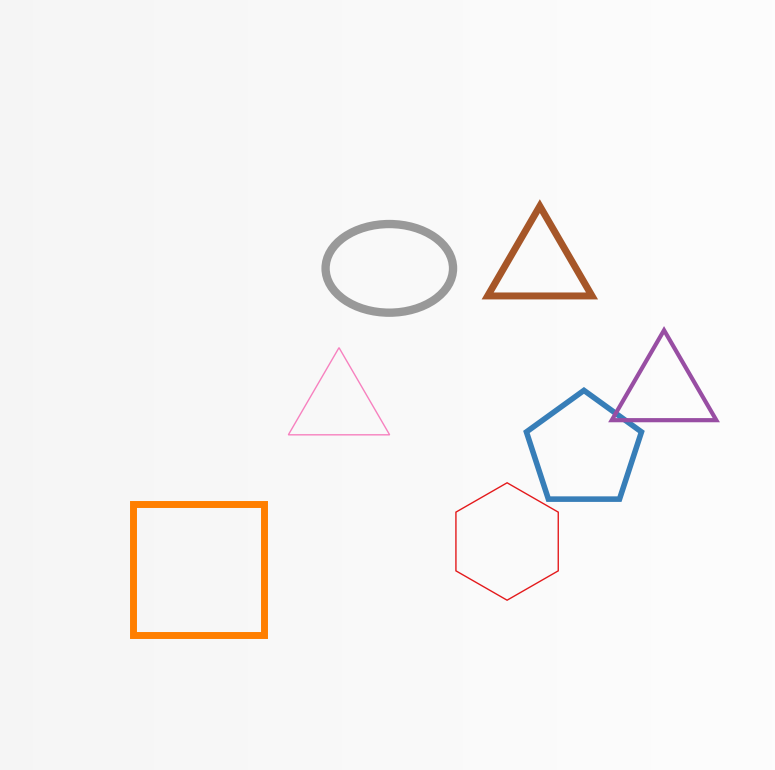[{"shape": "hexagon", "thickness": 0.5, "radius": 0.38, "center": [0.654, 0.297]}, {"shape": "pentagon", "thickness": 2, "radius": 0.39, "center": [0.753, 0.415]}, {"shape": "triangle", "thickness": 1.5, "radius": 0.39, "center": [0.857, 0.493]}, {"shape": "square", "thickness": 2.5, "radius": 0.42, "center": [0.256, 0.26]}, {"shape": "triangle", "thickness": 2.5, "radius": 0.39, "center": [0.697, 0.655]}, {"shape": "triangle", "thickness": 0.5, "radius": 0.38, "center": [0.437, 0.473]}, {"shape": "oval", "thickness": 3, "radius": 0.41, "center": [0.502, 0.651]}]